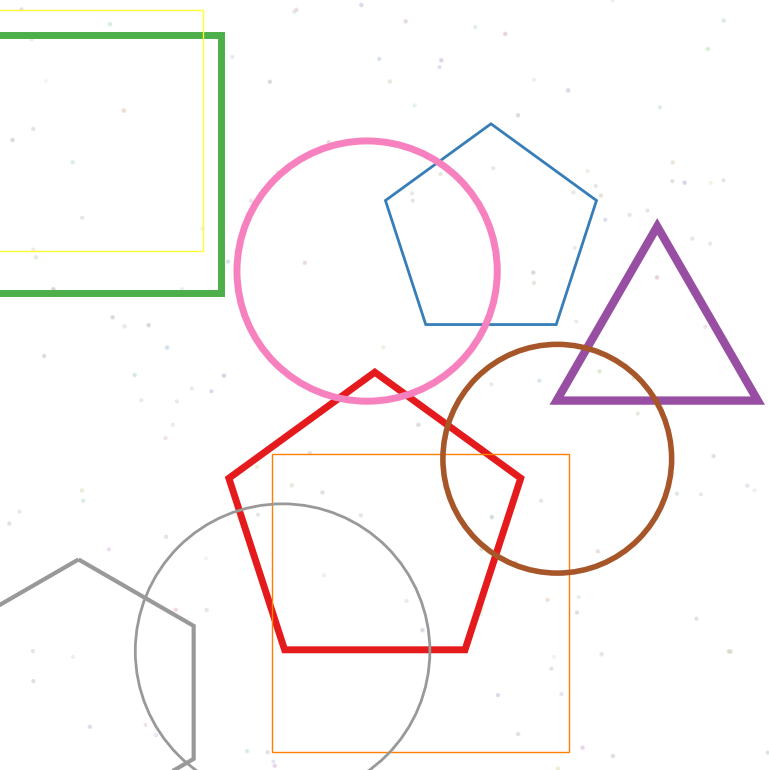[{"shape": "pentagon", "thickness": 2.5, "radius": 1.0, "center": [0.487, 0.317]}, {"shape": "pentagon", "thickness": 1, "radius": 0.72, "center": [0.638, 0.695]}, {"shape": "square", "thickness": 2.5, "radius": 0.84, "center": [0.119, 0.787]}, {"shape": "triangle", "thickness": 3, "radius": 0.75, "center": [0.854, 0.555]}, {"shape": "square", "thickness": 0.5, "radius": 0.97, "center": [0.546, 0.217]}, {"shape": "square", "thickness": 0.5, "radius": 0.78, "center": [0.107, 0.83]}, {"shape": "circle", "thickness": 2, "radius": 0.74, "center": [0.724, 0.404]}, {"shape": "circle", "thickness": 2.5, "radius": 0.85, "center": [0.477, 0.648]}, {"shape": "circle", "thickness": 1, "radius": 0.96, "center": [0.367, 0.154]}, {"shape": "hexagon", "thickness": 1.5, "radius": 0.86, "center": [0.102, 0.101]}]